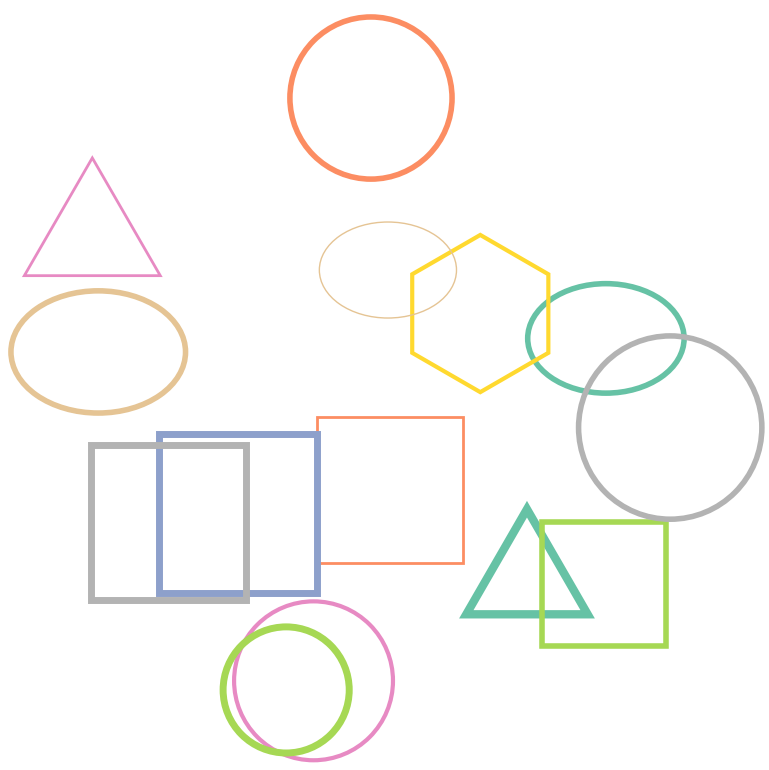[{"shape": "triangle", "thickness": 3, "radius": 0.45, "center": [0.684, 0.248]}, {"shape": "oval", "thickness": 2, "radius": 0.51, "center": [0.787, 0.561]}, {"shape": "circle", "thickness": 2, "radius": 0.53, "center": [0.482, 0.873]}, {"shape": "square", "thickness": 1, "radius": 0.47, "center": [0.506, 0.364]}, {"shape": "square", "thickness": 2.5, "radius": 0.51, "center": [0.309, 0.333]}, {"shape": "circle", "thickness": 1.5, "radius": 0.52, "center": [0.407, 0.116]}, {"shape": "triangle", "thickness": 1, "radius": 0.51, "center": [0.12, 0.693]}, {"shape": "square", "thickness": 2, "radius": 0.4, "center": [0.784, 0.241]}, {"shape": "circle", "thickness": 2.5, "radius": 0.41, "center": [0.372, 0.104]}, {"shape": "hexagon", "thickness": 1.5, "radius": 0.51, "center": [0.624, 0.593]}, {"shape": "oval", "thickness": 2, "radius": 0.57, "center": [0.128, 0.543]}, {"shape": "oval", "thickness": 0.5, "radius": 0.45, "center": [0.504, 0.649]}, {"shape": "circle", "thickness": 2, "radius": 0.6, "center": [0.87, 0.445]}, {"shape": "square", "thickness": 2.5, "radius": 0.5, "center": [0.218, 0.321]}]